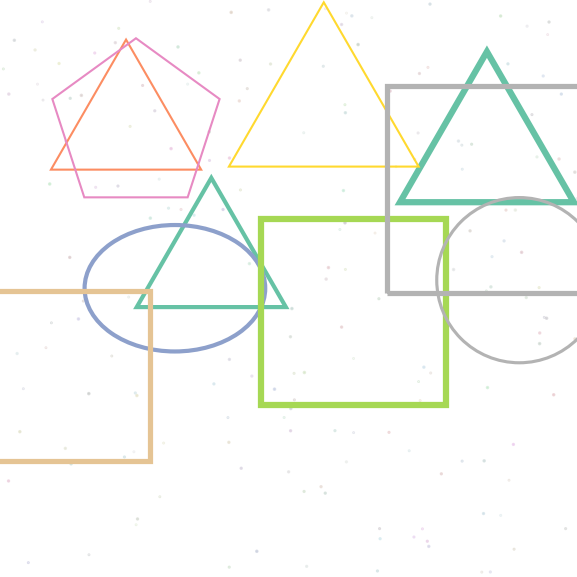[{"shape": "triangle", "thickness": 3, "radius": 0.87, "center": [0.843, 0.736]}, {"shape": "triangle", "thickness": 2, "radius": 0.75, "center": [0.366, 0.542]}, {"shape": "triangle", "thickness": 1, "radius": 0.75, "center": [0.218, 0.78]}, {"shape": "oval", "thickness": 2, "radius": 0.78, "center": [0.303, 0.5]}, {"shape": "pentagon", "thickness": 1, "radius": 0.76, "center": [0.235, 0.781]}, {"shape": "square", "thickness": 3, "radius": 0.8, "center": [0.612, 0.459]}, {"shape": "triangle", "thickness": 1, "radius": 0.95, "center": [0.561, 0.805]}, {"shape": "square", "thickness": 2.5, "radius": 0.74, "center": [0.112, 0.349]}, {"shape": "square", "thickness": 2.5, "radius": 0.9, "center": [0.849, 0.671]}, {"shape": "circle", "thickness": 1.5, "radius": 0.72, "center": [0.899, 0.514]}]